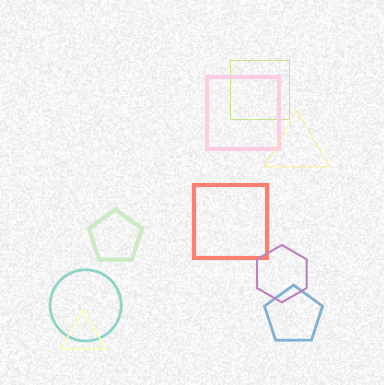[{"shape": "circle", "thickness": 2, "radius": 0.46, "center": [0.222, 0.207]}, {"shape": "triangle", "thickness": 1, "radius": 0.34, "center": [0.216, 0.128]}, {"shape": "square", "thickness": 3, "radius": 0.48, "center": [0.599, 0.425]}, {"shape": "pentagon", "thickness": 2, "radius": 0.4, "center": [0.762, 0.18]}, {"shape": "square", "thickness": 0.5, "radius": 0.38, "center": [0.673, 0.767]}, {"shape": "square", "thickness": 3, "radius": 0.47, "center": [0.631, 0.706]}, {"shape": "hexagon", "thickness": 1.5, "radius": 0.37, "center": [0.732, 0.289]}, {"shape": "pentagon", "thickness": 3, "radius": 0.36, "center": [0.3, 0.384]}, {"shape": "triangle", "thickness": 0.5, "radius": 0.49, "center": [0.771, 0.616]}]